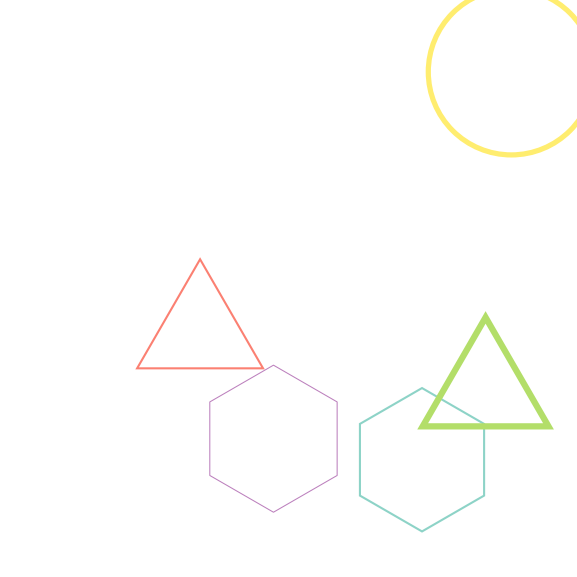[{"shape": "hexagon", "thickness": 1, "radius": 0.62, "center": [0.731, 0.203]}, {"shape": "triangle", "thickness": 1, "radius": 0.63, "center": [0.346, 0.424]}, {"shape": "triangle", "thickness": 3, "radius": 0.63, "center": [0.841, 0.324]}, {"shape": "hexagon", "thickness": 0.5, "radius": 0.64, "center": [0.474, 0.239]}, {"shape": "circle", "thickness": 2.5, "radius": 0.72, "center": [0.885, 0.875]}]